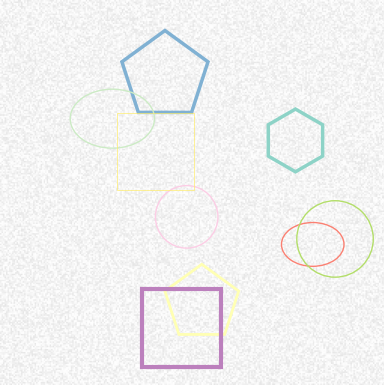[{"shape": "hexagon", "thickness": 2.5, "radius": 0.41, "center": [0.767, 0.635]}, {"shape": "pentagon", "thickness": 2, "radius": 0.5, "center": [0.524, 0.213]}, {"shape": "oval", "thickness": 1, "radius": 0.41, "center": [0.812, 0.365]}, {"shape": "pentagon", "thickness": 2.5, "radius": 0.59, "center": [0.428, 0.803]}, {"shape": "circle", "thickness": 1, "radius": 0.5, "center": [0.87, 0.379]}, {"shape": "circle", "thickness": 1, "radius": 0.41, "center": [0.485, 0.437]}, {"shape": "square", "thickness": 3, "radius": 0.51, "center": [0.471, 0.148]}, {"shape": "oval", "thickness": 1, "radius": 0.55, "center": [0.292, 0.692]}, {"shape": "square", "thickness": 0.5, "radius": 0.5, "center": [0.404, 0.606]}]